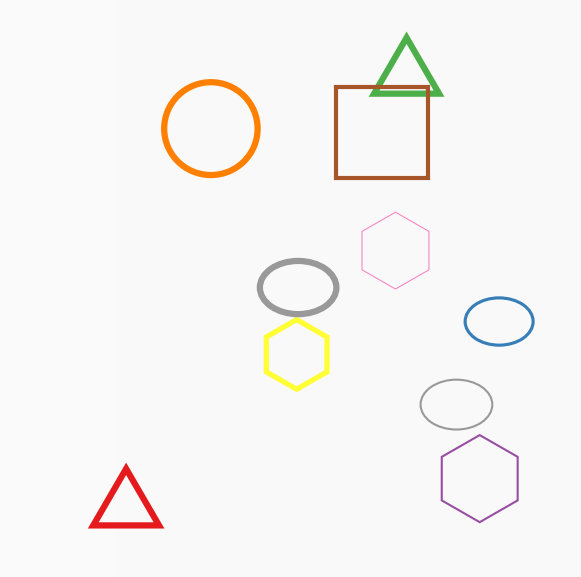[{"shape": "triangle", "thickness": 3, "radius": 0.33, "center": [0.217, 0.122]}, {"shape": "oval", "thickness": 1.5, "radius": 0.29, "center": [0.859, 0.442]}, {"shape": "triangle", "thickness": 3, "radius": 0.32, "center": [0.699, 0.869]}, {"shape": "hexagon", "thickness": 1, "radius": 0.38, "center": [0.825, 0.17]}, {"shape": "circle", "thickness": 3, "radius": 0.4, "center": [0.363, 0.776]}, {"shape": "hexagon", "thickness": 2.5, "radius": 0.3, "center": [0.51, 0.385]}, {"shape": "square", "thickness": 2, "radius": 0.39, "center": [0.657, 0.77]}, {"shape": "hexagon", "thickness": 0.5, "radius": 0.33, "center": [0.68, 0.565]}, {"shape": "oval", "thickness": 1, "radius": 0.31, "center": [0.785, 0.299]}, {"shape": "oval", "thickness": 3, "radius": 0.33, "center": [0.513, 0.501]}]